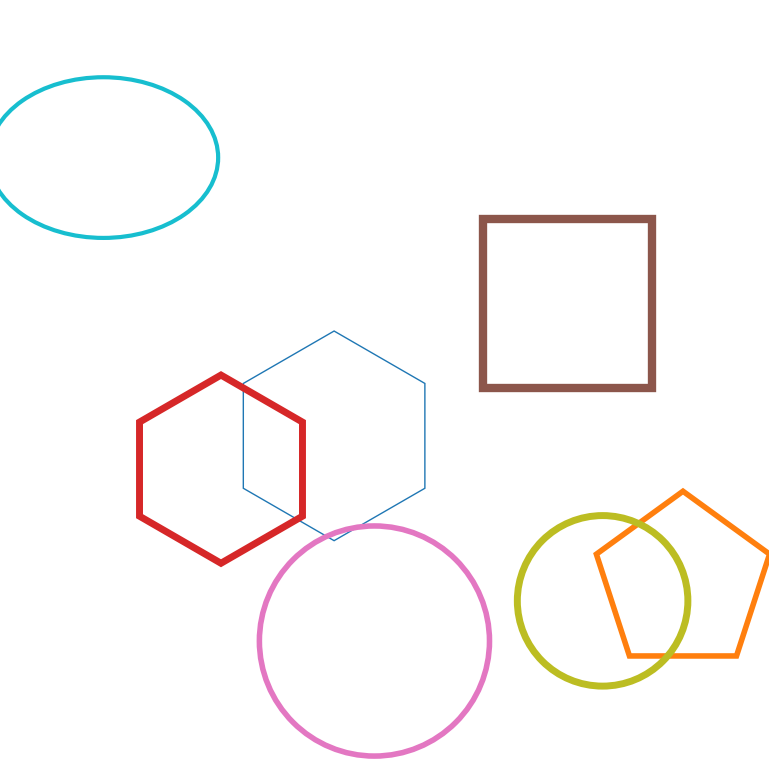[{"shape": "hexagon", "thickness": 0.5, "radius": 0.68, "center": [0.434, 0.434]}, {"shape": "pentagon", "thickness": 2, "radius": 0.59, "center": [0.887, 0.244]}, {"shape": "hexagon", "thickness": 2.5, "radius": 0.61, "center": [0.287, 0.391]}, {"shape": "square", "thickness": 3, "radius": 0.55, "center": [0.737, 0.606]}, {"shape": "circle", "thickness": 2, "radius": 0.75, "center": [0.486, 0.168]}, {"shape": "circle", "thickness": 2.5, "radius": 0.55, "center": [0.783, 0.22]}, {"shape": "oval", "thickness": 1.5, "radius": 0.75, "center": [0.134, 0.795]}]